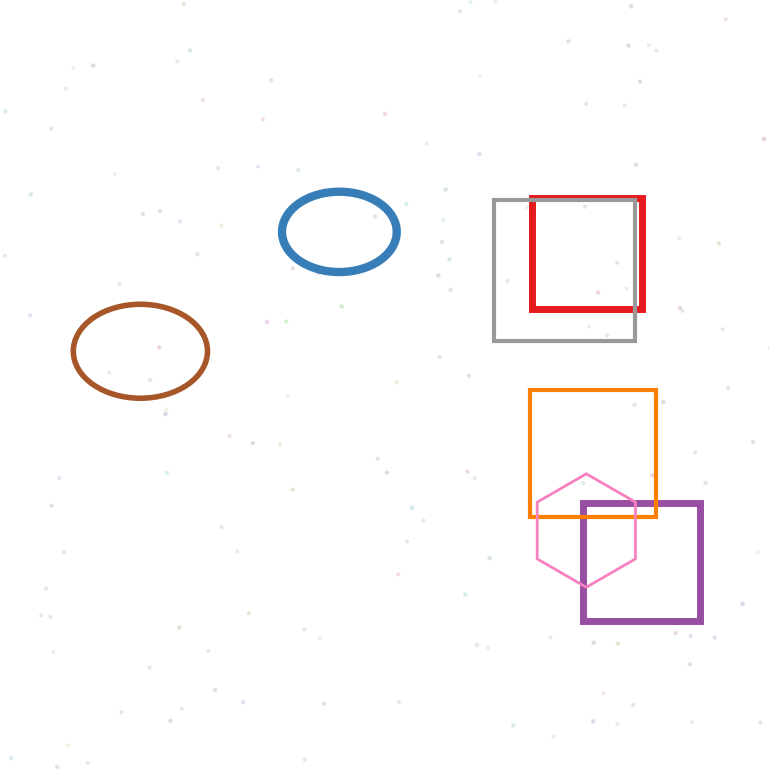[{"shape": "square", "thickness": 2.5, "radius": 0.36, "center": [0.762, 0.671]}, {"shape": "oval", "thickness": 3, "radius": 0.37, "center": [0.441, 0.699]}, {"shape": "square", "thickness": 2.5, "radius": 0.38, "center": [0.833, 0.27]}, {"shape": "square", "thickness": 1.5, "radius": 0.41, "center": [0.77, 0.411]}, {"shape": "oval", "thickness": 2, "radius": 0.44, "center": [0.182, 0.544]}, {"shape": "hexagon", "thickness": 1, "radius": 0.37, "center": [0.761, 0.311]}, {"shape": "square", "thickness": 1.5, "radius": 0.46, "center": [0.733, 0.649]}]